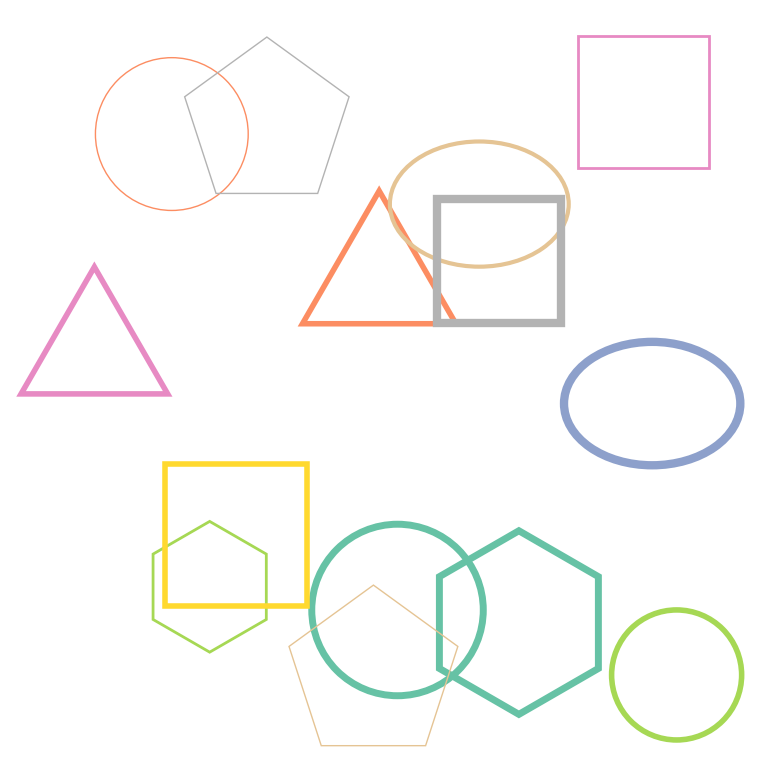[{"shape": "circle", "thickness": 2.5, "radius": 0.56, "center": [0.516, 0.208]}, {"shape": "hexagon", "thickness": 2.5, "radius": 0.6, "center": [0.674, 0.191]}, {"shape": "triangle", "thickness": 2, "radius": 0.58, "center": [0.492, 0.637]}, {"shape": "circle", "thickness": 0.5, "radius": 0.5, "center": [0.223, 0.826]}, {"shape": "oval", "thickness": 3, "radius": 0.57, "center": [0.847, 0.476]}, {"shape": "square", "thickness": 1, "radius": 0.43, "center": [0.836, 0.867]}, {"shape": "triangle", "thickness": 2, "radius": 0.55, "center": [0.123, 0.543]}, {"shape": "circle", "thickness": 2, "radius": 0.42, "center": [0.879, 0.123]}, {"shape": "hexagon", "thickness": 1, "radius": 0.42, "center": [0.272, 0.238]}, {"shape": "square", "thickness": 2, "radius": 0.46, "center": [0.306, 0.305]}, {"shape": "oval", "thickness": 1.5, "radius": 0.58, "center": [0.622, 0.735]}, {"shape": "pentagon", "thickness": 0.5, "radius": 0.58, "center": [0.485, 0.125]}, {"shape": "pentagon", "thickness": 0.5, "radius": 0.56, "center": [0.347, 0.84]}, {"shape": "square", "thickness": 3, "radius": 0.4, "center": [0.648, 0.661]}]